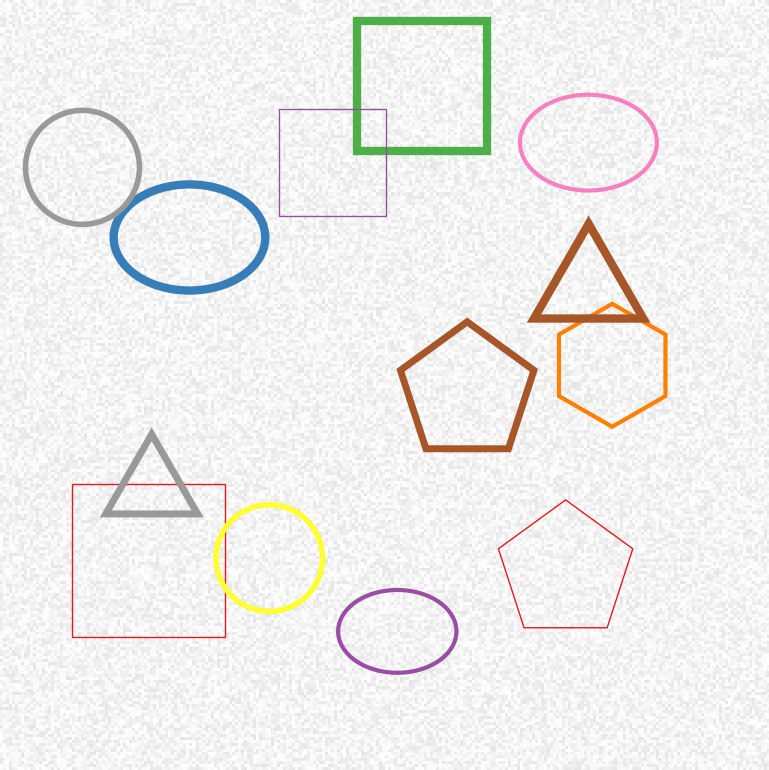[{"shape": "square", "thickness": 0.5, "radius": 0.5, "center": [0.193, 0.272]}, {"shape": "pentagon", "thickness": 0.5, "radius": 0.46, "center": [0.735, 0.259]}, {"shape": "oval", "thickness": 3, "radius": 0.49, "center": [0.246, 0.692]}, {"shape": "square", "thickness": 3, "radius": 0.42, "center": [0.548, 0.888]}, {"shape": "square", "thickness": 0.5, "radius": 0.35, "center": [0.432, 0.789]}, {"shape": "oval", "thickness": 1.5, "radius": 0.38, "center": [0.516, 0.18]}, {"shape": "hexagon", "thickness": 1.5, "radius": 0.4, "center": [0.795, 0.526]}, {"shape": "circle", "thickness": 2, "radius": 0.35, "center": [0.35, 0.275]}, {"shape": "triangle", "thickness": 3, "radius": 0.41, "center": [0.764, 0.627]}, {"shape": "pentagon", "thickness": 2.5, "radius": 0.46, "center": [0.607, 0.491]}, {"shape": "oval", "thickness": 1.5, "radius": 0.44, "center": [0.764, 0.815]}, {"shape": "circle", "thickness": 2, "radius": 0.37, "center": [0.107, 0.783]}, {"shape": "triangle", "thickness": 2.5, "radius": 0.34, "center": [0.197, 0.367]}]